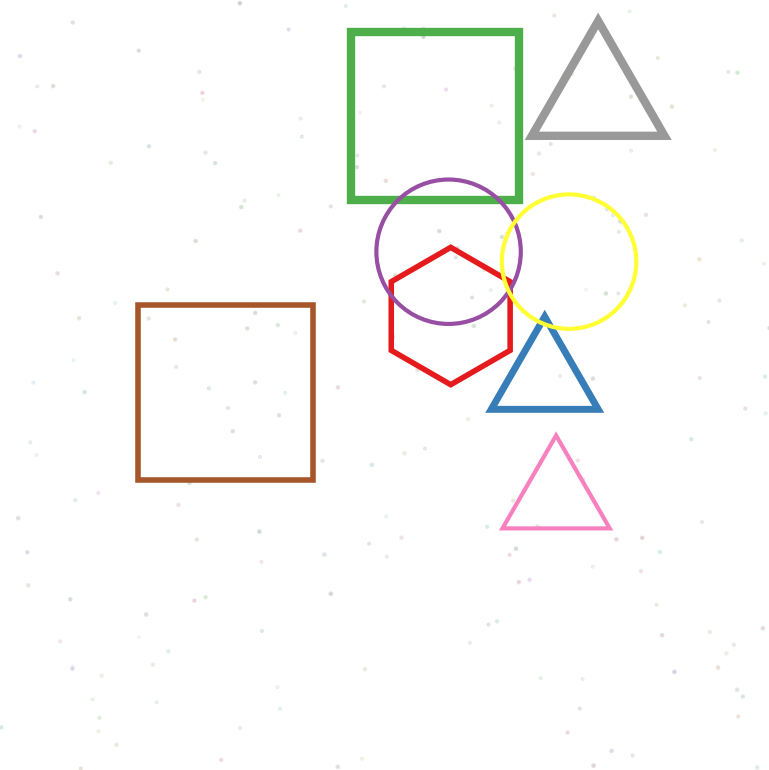[{"shape": "hexagon", "thickness": 2, "radius": 0.45, "center": [0.585, 0.59]}, {"shape": "triangle", "thickness": 2.5, "radius": 0.4, "center": [0.707, 0.509]}, {"shape": "square", "thickness": 3, "radius": 0.55, "center": [0.564, 0.849]}, {"shape": "circle", "thickness": 1.5, "radius": 0.47, "center": [0.583, 0.673]}, {"shape": "circle", "thickness": 1.5, "radius": 0.44, "center": [0.739, 0.66]}, {"shape": "square", "thickness": 2, "radius": 0.57, "center": [0.292, 0.49]}, {"shape": "triangle", "thickness": 1.5, "radius": 0.4, "center": [0.722, 0.354]}, {"shape": "triangle", "thickness": 3, "radius": 0.5, "center": [0.777, 0.873]}]